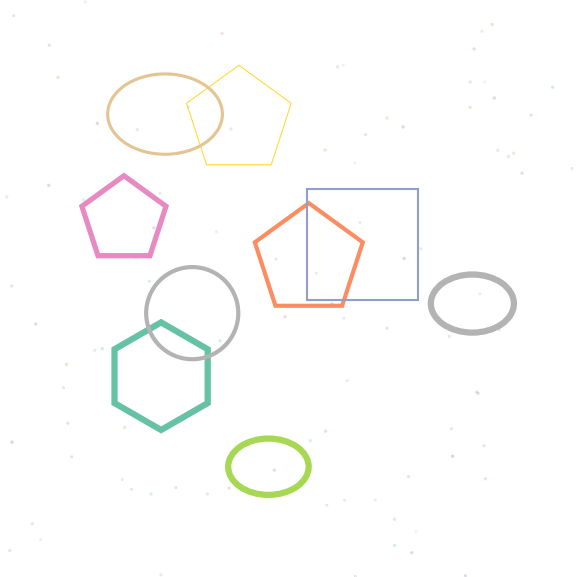[{"shape": "hexagon", "thickness": 3, "radius": 0.47, "center": [0.279, 0.348]}, {"shape": "pentagon", "thickness": 2, "radius": 0.49, "center": [0.535, 0.549]}, {"shape": "square", "thickness": 1, "radius": 0.48, "center": [0.628, 0.576]}, {"shape": "pentagon", "thickness": 2.5, "radius": 0.38, "center": [0.215, 0.618]}, {"shape": "oval", "thickness": 3, "radius": 0.35, "center": [0.465, 0.191]}, {"shape": "pentagon", "thickness": 0.5, "radius": 0.48, "center": [0.414, 0.791]}, {"shape": "oval", "thickness": 1.5, "radius": 0.5, "center": [0.286, 0.802]}, {"shape": "oval", "thickness": 3, "radius": 0.36, "center": [0.818, 0.474]}, {"shape": "circle", "thickness": 2, "radius": 0.4, "center": [0.333, 0.457]}]